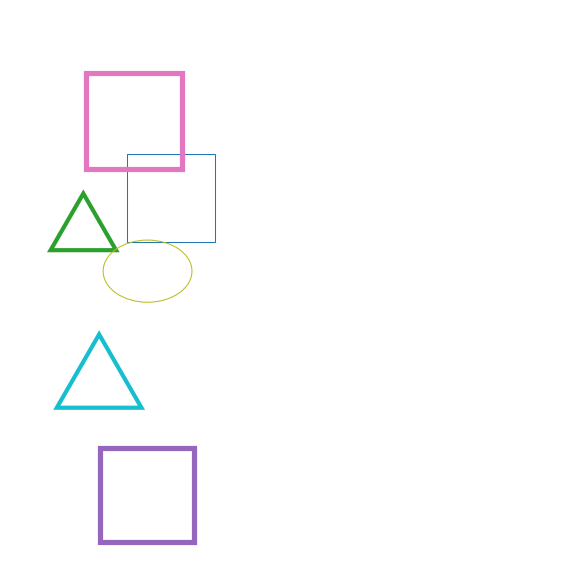[{"shape": "square", "thickness": 0.5, "radius": 0.38, "center": [0.297, 0.657]}, {"shape": "triangle", "thickness": 2, "radius": 0.33, "center": [0.144, 0.599]}, {"shape": "square", "thickness": 2.5, "radius": 0.41, "center": [0.255, 0.142]}, {"shape": "square", "thickness": 2.5, "radius": 0.42, "center": [0.232, 0.79]}, {"shape": "oval", "thickness": 0.5, "radius": 0.38, "center": [0.255, 0.53]}, {"shape": "triangle", "thickness": 2, "radius": 0.42, "center": [0.172, 0.335]}]